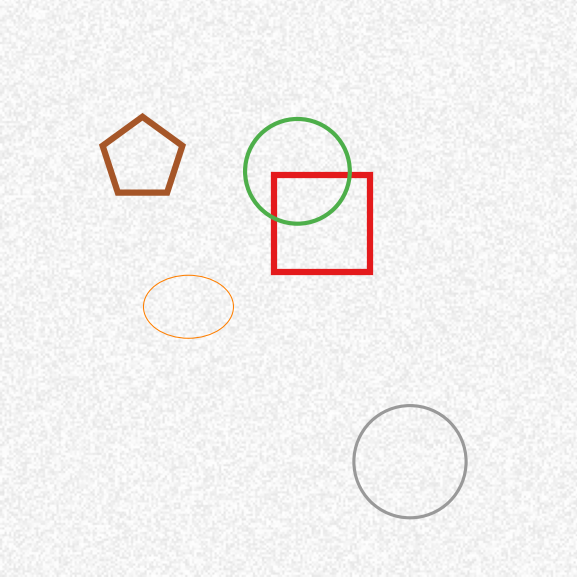[{"shape": "square", "thickness": 3, "radius": 0.42, "center": [0.557, 0.612]}, {"shape": "circle", "thickness": 2, "radius": 0.45, "center": [0.515, 0.702]}, {"shape": "oval", "thickness": 0.5, "radius": 0.39, "center": [0.326, 0.468]}, {"shape": "pentagon", "thickness": 3, "radius": 0.36, "center": [0.247, 0.724]}, {"shape": "circle", "thickness": 1.5, "radius": 0.49, "center": [0.71, 0.2]}]